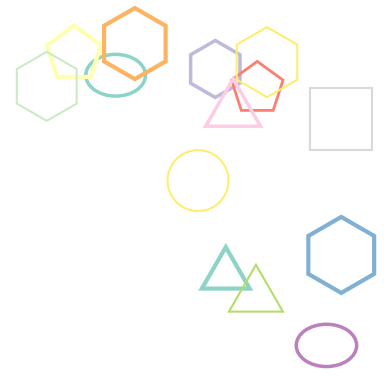[{"shape": "triangle", "thickness": 3, "radius": 0.36, "center": [0.586, 0.286]}, {"shape": "oval", "thickness": 2.5, "radius": 0.39, "center": [0.3, 0.805]}, {"shape": "pentagon", "thickness": 3, "radius": 0.37, "center": [0.192, 0.86]}, {"shape": "hexagon", "thickness": 2.5, "radius": 0.37, "center": [0.559, 0.821]}, {"shape": "pentagon", "thickness": 2, "radius": 0.35, "center": [0.668, 0.77]}, {"shape": "hexagon", "thickness": 3, "radius": 0.49, "center": [0.886, 0.338]}, {"shape": "hexagon", "thickness": 3, "radius": 0.46, "center": [0.35, 0.887]}, {"shape": "triangle", "thickness": 1.5, "radius": 0.4, "center": [0.665, 0.231]}, {"shape": "triangle", "thickness": 2.5, "radius": 0.41, "center": [0.605, 0.713]}, {"shape": "square", "thickness": 1.5, "radius": 0.41, "center": [0.886, 0.691]}, {"shape": "oval", "thickness": 2.5, "radius": 0.39, "center": [0.848, 0.103]}, {"shape": "hexagon", "thickness": 1.5, "radius": 0.45, "center": [0.121, 0.776]}, {"shape": "hexagon", "thickness": 1.5, "radius": 0.45, "center": [0.693, 0.839]}, {"shape": "circle", "thickness": 1.5, "radius": 0.4, "center": [0.514, 0.531]}]